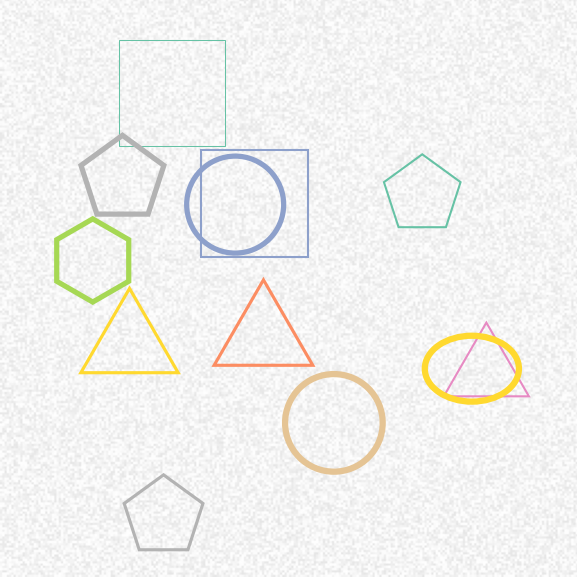[{"shape": "pentagon", "thickness": 1, "radius": 0.35, "center": [0.731, 0.662]}, {"shape": "square", "thickness": 0.5, "radius": 0.46, "center": [0.297, 0.838]}, {"shape": "triangle", "thickness": 1.5, "radius": 0.49, "center": [0.456, 0.416]}, {"shape": "square", "thickness": 1, "radius": 0.46, "center": [0.441, 0.646]}, {"shape": "circle", "thickness": 2.5, "radius": 0.42, "center": [0.407, 0.645]}, {"shape": "triangle", "thickness": 1, "radius": 0.43, "center": [0.842, 0.355]}, {"shape": "hexagon", "thickness": 2.5, "radius": 0.36, "center": [0.161, 0.548]}, {"shape": "triangle", "thickness": 1.5, "radius": 0.49, "center": [0.224, 0.402]}, {"shape": "oval", "thickness": 3, "radius": 0.41, "center": [0.817, 0.361]}, {"shape": "circle", "thickness": 3, "radius": 0.42, "center": [0.578, 0.267]}, {"shape": "pentagon", "thickness": 2.5, "radius": 0.38, "center": [0.212, 0.689]}, {"shape": "pentagon", "thickness": 1.5, "radius": 0.36, "center": [0.283, 0.105]}]